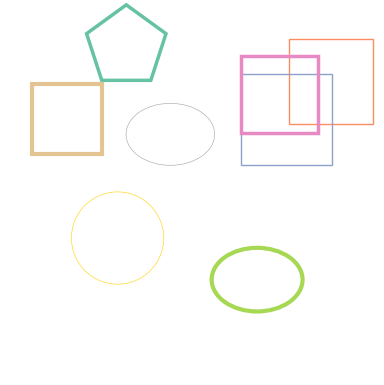[{"shape": "pentagon", "thickness": 2.5, "radius": 0.54, "center": [0.328, 0.879]}, {"shape": "square", "thickness": 1, "radius": 0.55, "center": [0.861, 0.788]}, {"shape": "square", "thickness": 1, "radius": 0.59, "center": [0.744, 0.689]}, {"shape": "square", "thickness": 2.5, "radius": 0.5, "center": [0.727, 0.755]}, {"shape": "oval", "thickness": 3, "radius": 0.59, "center": [0.668, 0.274]}, {"shape": "circle", "thickness": 0.5, "radius": 0.6, "center": [0.305, 0.382]}, {"shape": "square", "thickness": 3, "radius": 0.45, "center": [0.175, 0.691]}, {"shape": "oval", "thickness": 0.5, "radius": 0.58, "center": [0.442, 0.651]}]